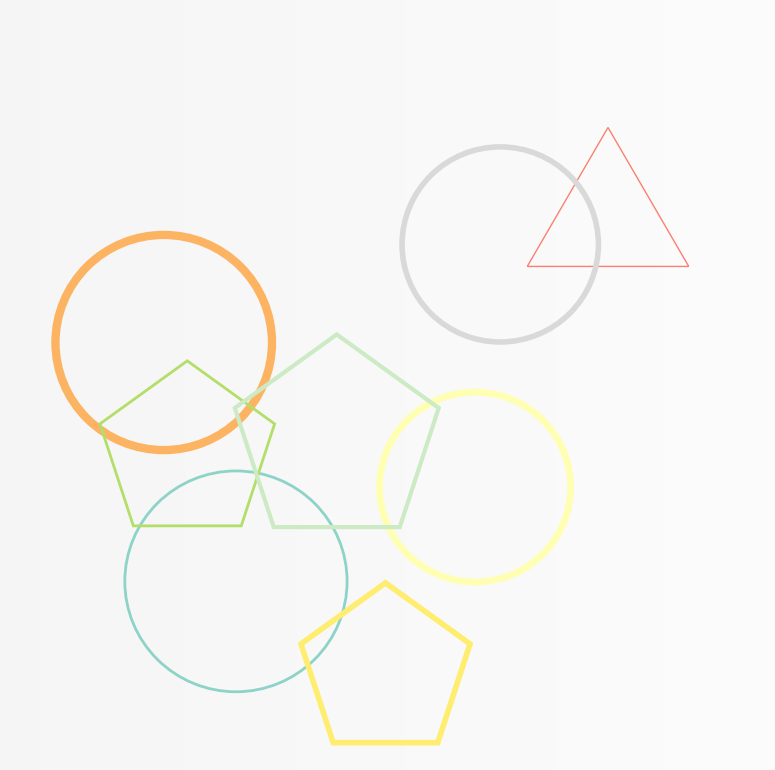[{"shape": "circle", "thickness": 1, "radius": 0.72, "center": [0.304, 0.245]}, {"shape": "circle", "thickness": 2.5, "radius": 0.62, "center": [0.613, 0.367]}, {"shape": "triangle", "thickness": 0.5, "radius": 0.6, "center": [0.785, 0.714]}, {"shape": "circle", "thickness": 3, "radius": 0.7, "center": [0.211, 0.555]}, {"shape": "pentagon", "thickness": 1, "radius": 0.59, "center": [0.242, 0.413]}, {"shape": "circle", "thickness": 2, "radius": 0.63, "center": [0.645, 0.683]}, {"shape": "pentagon", "thickness": 1.5, "radius": 0.69, "center": [0.435, 0.427]}, {"shape": "pentagon", "thickness": 2, "radius": 0.57, "center": [0.497, 0.128]}]